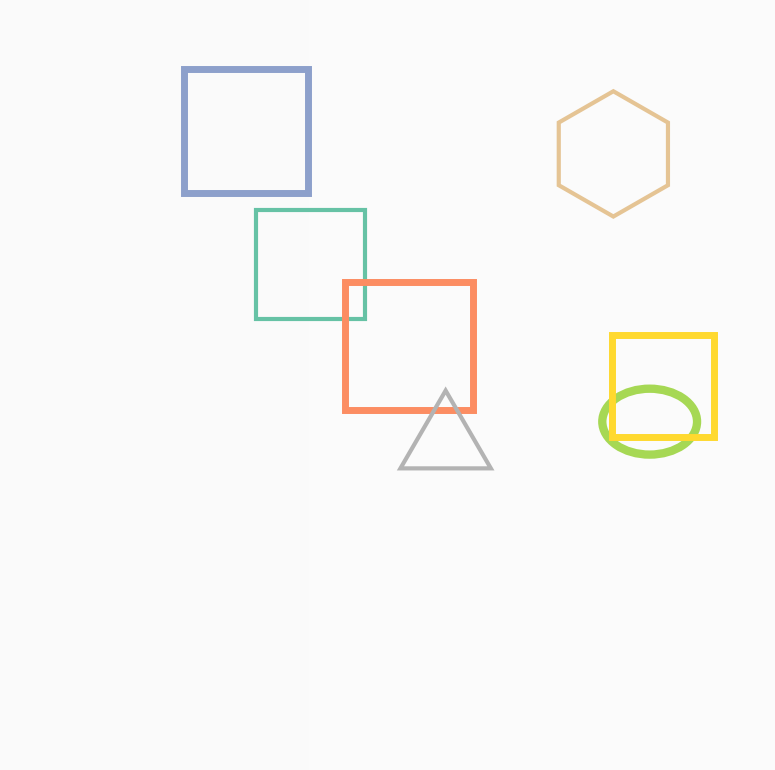[{"shape": "square", "thickness": 1.5, "radius": 0.35, "center": [0.4, 0.656]}, {"shape": "square", "thickness": 2.5, "radius": 0.41, "center": [0.528, 0.551]}, {"shape": "square", "thickness": 2.5, "radius": 0.4, "center": [0.317, 0.829]}, {"shape": "oval", "thickness": 3, "radius": 0.31, "center": [0.838, 0.452]}, {"shape": "square", "thickness": 2.5, "radius": 0.33, "center": [0.856, 0.498]}, {"shape": "hexagon", "thickness": 1.5, "radius": 0.41, "center": [0.791, 0.8]}, {"shape": "triangle", "thickness": 1.5, "radius": 0.34, "center": [0.575, 0.425]}]